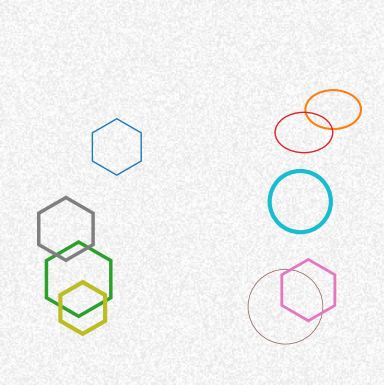[{"shape": "hexagon", "thickness": 1, "radius": 0.37, "center": [0.303, 0.618]}, {"shape": "oval", "thickness": 1.5, "radius": 0.36, "center": [0.865, 0.715]}, {"shape": "hexagon", "thickness": 2.5, "radius": 0.48, "center": [0.204, 0.275]}, {"shape": "oval", "thickness": 1, "radius": 0.37, "center": [0.789, 0.656]}, {"shape": "circle", "thickness": 0.5, "radius": 0.49, "center": [0.741, 0.203]}, {"shape": "hexagon", "thickness": 2, "radius": 0.4, "center": [0.801, 0.246]}, {"shape": "hexagon", "thickness": 2.5, "radius": 0.41, "center": [0.171, 0.405]}, {"shape": "hexagon", "thickness": 3, "radius": 0.34, "center": [0.215, 0.2]}, {"shape": "circle", "thickness": 3, "radius": 0.4, "center": [0.78, 0.476]}]